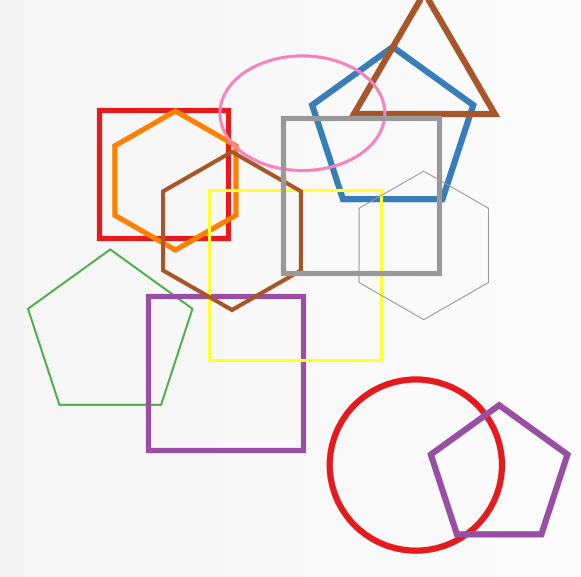[{"shape": "square", "thickness": 2.5, "radius": 0.56, "center": [0.281, 0.698]}, {"shape": "circle", "thickness": 3, "radius": 0.74, "center": [0.715, 0.194]}, {"shape": "pentagon", "thickness": 3, "radius": 0.73, "center": [0.676, 0.772]}, {"shape": "pentagon", "thickness": 1, "radius": 0.74, "center": [0.19, 0.418]}, {"shape": "square", "thickness": 2.5, "radius": 0.67, "center": [0.387, 0.353]}, {"shape": "pentagon", "thickness": 3, "radius": 0.62, "center": [0.859, 0.174]}, {"shape": "hexagon", "thickness": 2.5, "radius": 0.6, "center": [0.302, 0.686]}, {"shape": "square", "thickness": 1.5, "radius": 0.74, "center": [0.507, 0.523]}, {"shape": "triangle", "thickness": 3, "radius": 0.7, "center": [0.73, 0.872]}, {"shape": "hexagon", "thickness": 2, "radius": 0.68, "center": [0.399, 0.599]}, {"shape": "oval", "thickness": 1.5, "radius": 0.71, "center": [0.52, 0.803]}, {"shape": "square", "thickness": 2.5, "radius": 0.67, "center": [0.621, 0.66]}, {"shape": "hexagon", "thickness": 0.5, "radius": 0.64, "center": [0.729, 0.574]}]